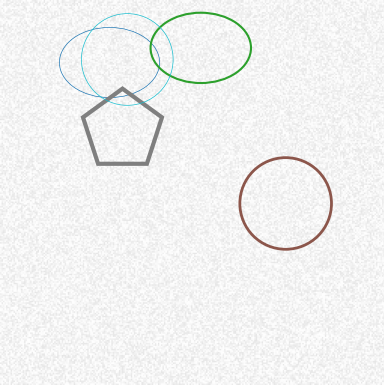[{"shape": "oval", "thickness": 0.5, "radius": 0.65, "center": [0.284, 0.838]}, {"shape": "oval", "thickness": 1.5, "radius": 0.65, "center": [0.522, 0.876]}, {"shape": "circle", "thickness": 2, "radius": 0.6, "center": [0.742, 0.472]}, {"shape": "pentagon", "thickness": 3, "radius": 0.54, "center": [0.318, 0.662]}, {"shape": "circle", "thickness": 0.5, "radius": 0.6, "center": [0.331, 0.846]}]